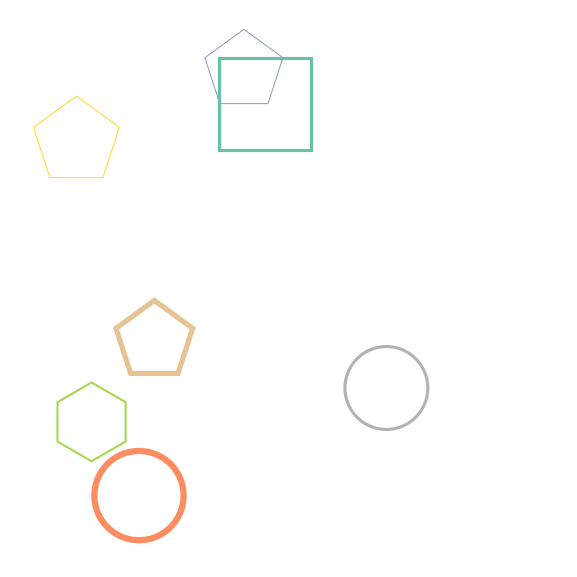[{"shape": "square", "thickness": 1.5, "radius": 0.4, "center": [0.459, 0.818]}, {"shape": "circle", "thickness": 3, "radius": 0.39, "center": [0.241, 0.141]}, {"shape": "pentagon", "thickness": 0.5, "radius": 0.36, "center": [0.422, 0.877]}, {"shape": "hexagon", "thickness": 1, "radius": 0.34, "center": [0.159, 0.269]}, {"shape": "pentagon", "thickness": 0.5, "radius": 0.39, "center": [0.132, 0.755]}, {"shape": "pentagon", "thickness": 2.5, "radius": 0.35, "center": [0.267, 0.409]}, {"shape": "circle", "thickness": 1.5, "radius": 0.36, "center": [0.669, 0.327]}]